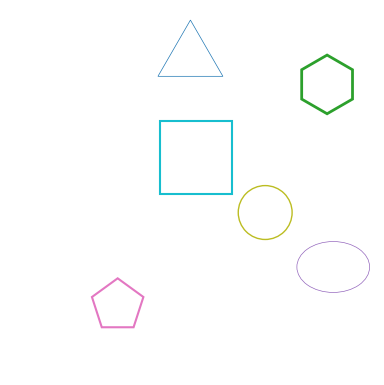[{"shape": "triangle", "thickness": 0.5, "radius": 0.49, "center": [0.495, 0.85]}, {"shape": "hexagon", "thickness": 2, "radius": 0.38, "center": [0.85, 0.781]}, {"shape": "oval", "thickness": 0.5, "radius": 0.47, "center": [0.866, 0.307]}, {"shape": "pentagon", "thickness": 1.5, "radius": 0.35, "center": [0.306, 0.207]}, {"shape": "circle", "thickness": 1, "radius": 0.35, "center": [0.689, 0.448]}, {"shape": "square", "thickness": 1.5, "radius": 0.47, "center": [0.509, 0.591]}]